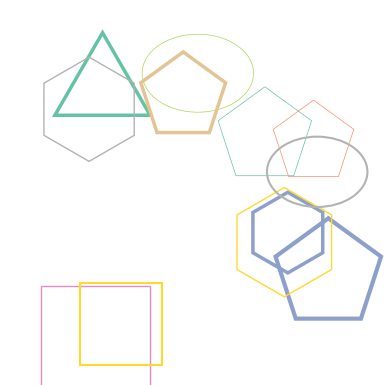[{"shape": "pentagon", "thickness": 0.5, "radius": 0.64, "center": [0.688, 0.647]}, {"shape": "triangle", "thickness": 2.5, "radius": 0.71, "center": [0.266, 0.772]}, {"shape": "pentagon", "thickness": 0.5, "radius": 0.55, "center": [0.814, 0.63]}, {"shape": "hexagon", "thickness": 2.5, "radius": 0.52, "center": [0.748, 0.396]}, {"shape": "pentagon", "thickness": 3, "radius": 0.72, "center": [0.853, 0.289]}, {"shape": "square", "thickness": 1, "radius": 0.71, "center": [0.247, 0.115]}, {"shape": "oval", "thickness": 0.5, "radius": 0.72, "center": [0.514, 0.81]}, {"shape": "hexagon", "thickness": 1, "radius": 0.71, "center": [0.738, 0.371]}, {"shape": "square", "thickness": 1.5, "radius": 0.53, "center": [0.313, 0.158]}, {"shape": "pentagon", "thickness": 2.5, "radius": 0.58, "center": [0.476, 0.749]}, {"shape": "oval", "thickness": 1.5, "radius": 0.65, "center": [0.824, 0.554]}, {"shape": "hexagon", "thickness": 1, "radius": 0.68, "center": [0.231, 0.716]}]